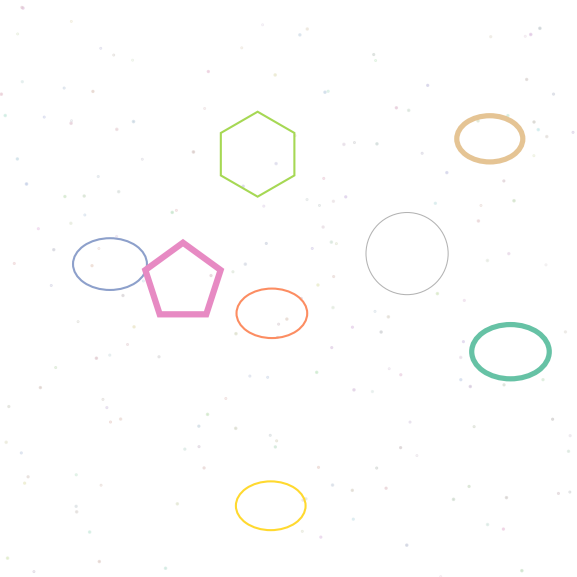[{"shape": "oval", "thickness": 2.5, "radius": 0.34, "center": [0.884, 0.39]}, {"shape": "oval", "thickness": 1, "radius": 0.31, "center": [0.471, 0.457]}, {"shape": "oval", "thickness": 1, "radius": 0.32, "center": [0.19, 0.542]}, {"shape": "pentagon", "thickness": 3, "radius": 0.34, "center": [0.317, 0.51]}, {"shape": "hexagon", "thickness": 1, "radius": 0.37, "center": [0.446, 0.732]}, {"shape": "oval", "thickness": 1, "radius": 0.3, "center": [0.469, 0.123]}, {"shape": "oval", "thickness": 2.5, "radius": 0.29, "center": [0.848, 0.759]}, {"shape": "circle", "thickness": 0.5, "radius": 0.36, "center": [0.705, 0.56]}]